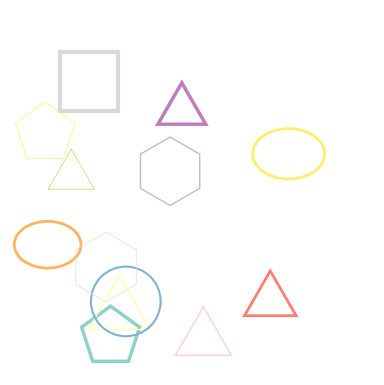[{"shape": "pentagon", "thickness": 2.5, "radius": 0.4, "center": [0.287, 0.126]}, {"shape": "triangle", "thickness": 1, "radius": 0.46, "center": [0.31, 0.191]}, {"shape": "hexagon", "thickness": 1, "radius": 0.44, "center": [0.442, 0.555]}, {"shape": "triangle", "thickness": 2, "radius": 0.39, "center": [0.702, 0.219]}, {"shape": "circle", "thickness": 1.5, "radius": 0.45, "center": [0.327, 0.217]}, {"shape": "oval", "thickness": 2, "radius": 0.43, "center": [0.124, 0.364]}, {"shape": "triangle", "thickness": 0.5, "radius": 0.35, "center": [0.185, 0.543]}, {"shape": "triangle", "thickness": 1, "radius": 0.42, "center": [0.528, 0.119]}, {"shape": "square", "thickness": 3, "radius": 0.38, "center": [0.231, 0.789]}, {"shape": "triangle", "thickness": 2.5, "radius": 0.36, "center": [0.472, 0.713]}, {"shape": "hexagon", "thickness": 0.5, "radius": 0.45, "center": [0.275, 0.306]}, {"shape": "oval", "thickness": 2, "radius": 0.47, "center": [0.75, 0.6]}, {"shape": "pentagon", "thickness": 0.5, "radius": 0.41, "center": [0.118, 0.654]}]